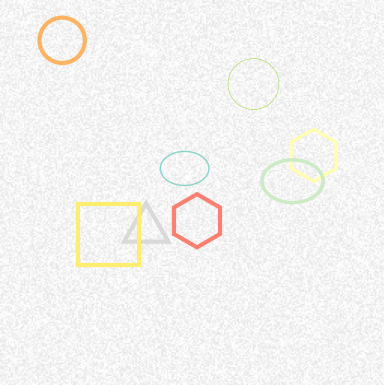[{"shape": "oval", "thickness": 1, "radius": 0.32, "center": [0.479, 0.562]}, {"shape": "hexagon", "thickness": 2.5, "radius": 0.34, "center": [0.814, 0.597]}, {"shape": "hexagon", "thickness": 3, "radius": 0.35, "center": [0.512, 0.427]}, {"shape": "circle", "thickness": 3, "radius": 0.29, "center": [0.161, 0.895]}, {"shape": "circle", "thickness": 0.5, "radius": 0.33, "center": [0.658, 0.782]}, {"shape": "triangle", "thickness": 3, "radius": 0.33, "center": [0.38, 0.406]}, {"shape": "oval", "thickness": 2.5, "radius": 0.4, "center": [0.76, 0.529]}, {"shape": "square", "thickness": 3, "radius": 0.4, "center": [0.281, 0.391]}]